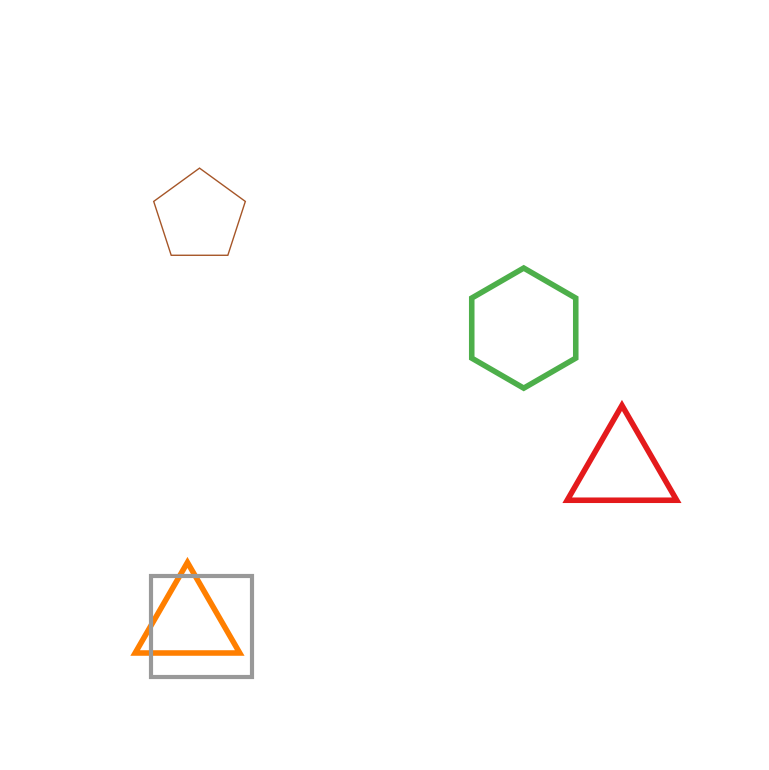[{"shape": "triangle", "thickness": 2, "radius": 0.41, "center": [0.808, 0.391]}, {"shape": "hexagon", "thickness": 2, "radius": 0.39, "center": [0.68, 0.574]}, {"shape": "triangle", "thickness": 2, "radius": 0.39, "center": [0.243, 0.191]}, {"shape": "pentagon", "thickness": 0.5, "radius": 0.31, "center": [0.259, 0.719]}, {"shape": "square", "thickness": 1.5, "radius": 0.33, "center": [0.262, 0.187]}]